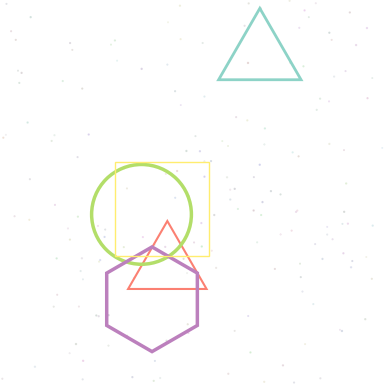[{"shape": "triangle", "thickness": 2, "radius": 0.62, "center": [0.675, 0.855]}, {"shape": "triangle", "thickness": 1.5, "radius": 0.59, "center": [0.435, 0.308]}, {"shape": "circle", "thickness": 2.5, "radius": 0.65, "center": [0.368, 0.443]}, {"shape": "hexagon", "thickness": 2.5, "radius": 0.68, "center": [0.395, 0.223]}, {"shape": "square", "thickness": 1, "radius": 0.61, "center": [0.421, 0.457]}]